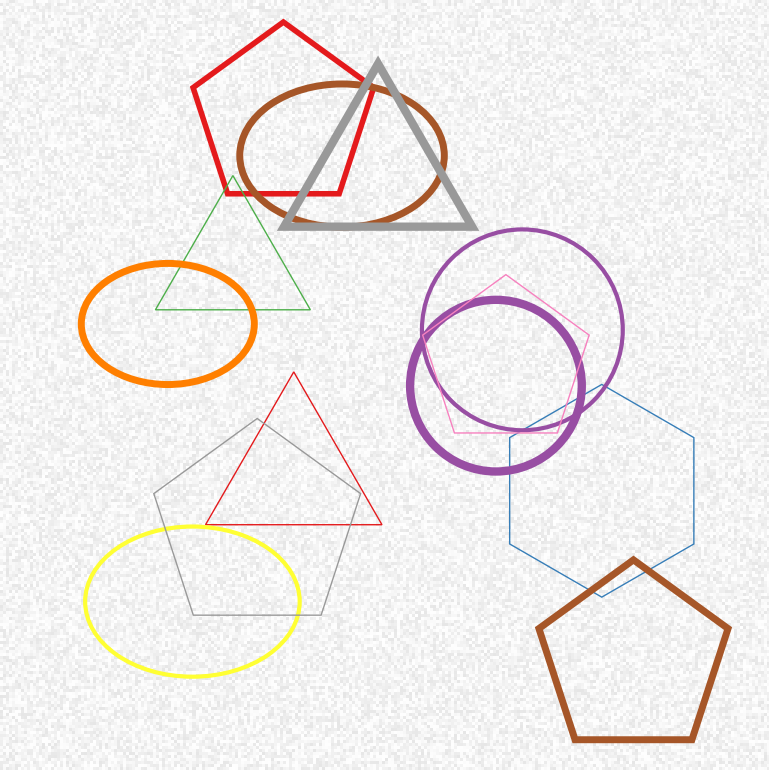[{"shape": "pentagon", "thickness": 2, "radius": 0.62, "center": [0.368, 0.848]}, {"shape": "triangle", "thickness": 0.5, "radius": 0.66, "center": [0.382, 0.385]}, {"shape": "hexagon", "thickness": 0.5, "radius": 0.69, "center": [0.782, 0.363]}, {"shape": "triangle", "thickness": 0.5, "radius": 0.58, "center": [0.302, 0.656]}, {"shape": "circle", "thickness": 1.5, "radius": 0.65, "center": [0.678, 0.572]}, {"shape": "circle", "thickness": 3, "radius": 0.56, "center": [0.644, 0.499]}, {"shape": "oval", "thickness": 2.5, "radius": 0.56, "center": [0.218, 0.579]}, {"shape": "oval", "thickness": 1.5, "radius": 0.7, "center": [0.25, 0.219]}, {"shape": "oval", "thickness": 2.5, "radius": 0.66, "center": [0.444, 0.798]}, {"shape": "pentagon", "thickness": 2.5, "radius": 0.65, "center": [0.823, 0.144]}, {"shape": "pentagon", "thickness": 0.5, "radius": 0.57, "center": [0.657, 0.53]}, {"shape": "pentagon", "thickness": 0.5, "radius": 0.71, "center": [0.334, 0.315]}, {"shape": "triangle", "thickness": 3, "radius": 0.7, "center": [0.491, 0.776]}]